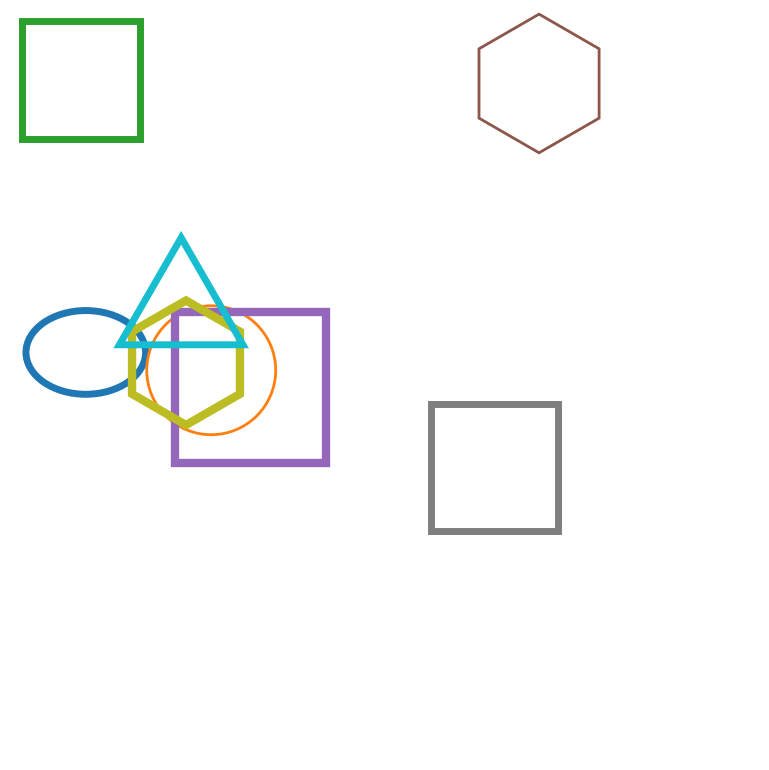[{"shape": "oval", "thickness": 2.5, "radius": 0.39, "center": [0.111, 0.542]}, {"shape": "circle", "thickness": 1, "radius": 0.42, "center": [0.274, 0.519]}, {"shape": "square", "thickness": 2.5, "radius": 0.38, "center": [0.105, 0.896]}, {"shape": "square", "thickness": 3, "radius": 0.49, "center": [0.325, 0.497]}, {"shape": "hexagon", "thickness": 1, "radius": 0.45, "center": [0.7, 0.892]}, {"shape": "square", "thickness": 2.5, "radius": 0.41, "center": [0.642, 0.393]}, {"shape": "hexagon", "thickness": 3, "radius": 0.4, "center": [0.242, 0.529]}, {"shape": "triangle", "thickness": 2.5, "radius": 0.46, "center": [0.235, 0.599]}]